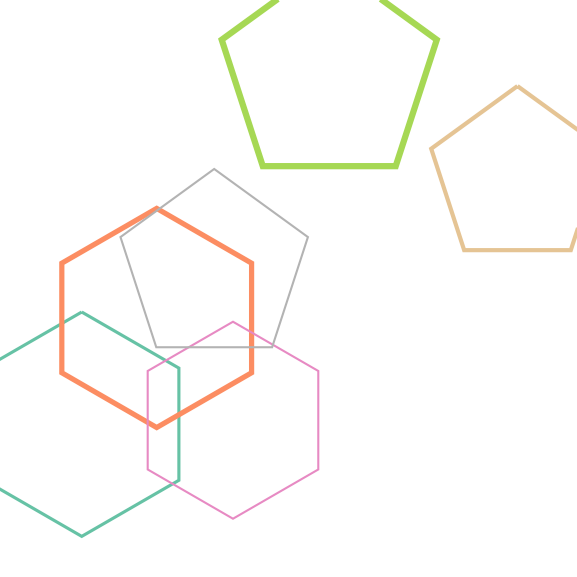[{"shape": "hexagon", "thickness": 1.5, "radius": 0.97, "center": [0.142, 0.265]}, {"shape": "hexagon", "thickness": 2.5, "radius": 0.95, "center": [0.271, 0.449]}, {"shape": "hexagon", "thickness": 1, "radius": 0.85, "center": [0.403, 0.271]}, {"shape": "pentagon", "thickness": 3, "radius": 0.98, "center": [0.57, 0.87]}, {"shape": "pentagon", "thickness": 2, "radius": 0.79, "center": [0.896, 0.693]}, {"shape": "pentagon", "thickness": 1, "radius": 0.85, "center": [0.371, 0.536]}]